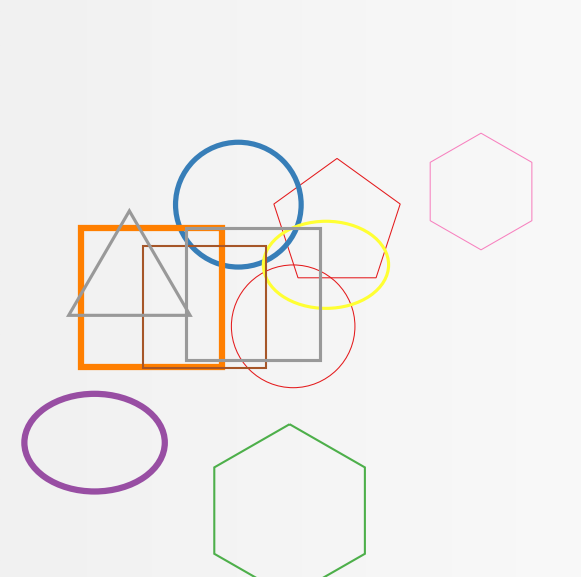[{"shape": "circle", "thickness": 0.5, "radius": 0.53, "center": [0.504, 0.434]}, {"shape": "pentagon", "thickness": 0.5, "radius": 0.57, "center": [0.58, 0.611]}, {"shape": "circle", "thickness": 2.5, "radius": 0.54, "center": [0.41, 0.645]}, {"shape": "hexagon", "thickness": 1, "radius": 0.75, "center": [0.498, 0.115]}, {"shape": "oval", "thickness": 3, "radius": 0.6, "center": [0.163, 0.233]}, {"shape": "square", "thickness": 3, "radius": 0.6, "center": [0.261, 0.484]}, {"shape": "oval", "thickness": 1.5, "radius": 0.54, "center": [0.561, 0.541]}, {"shape": "square", "thickness": 1, "radius": 0.53, "center": [0.352, 0.468]}, {"shape": "hexagon", "thickness": 0.5, "radius": 0.5, "center": [0.828, 0.668]}, {"shape": "triangle", "thickness": 1.5, "radius": 0.6, "center": [0.223, 0.513]}, {"shape": "square", "thickness": 1.5, "radius": 0.57, "center": [0.435, 0.49]}]